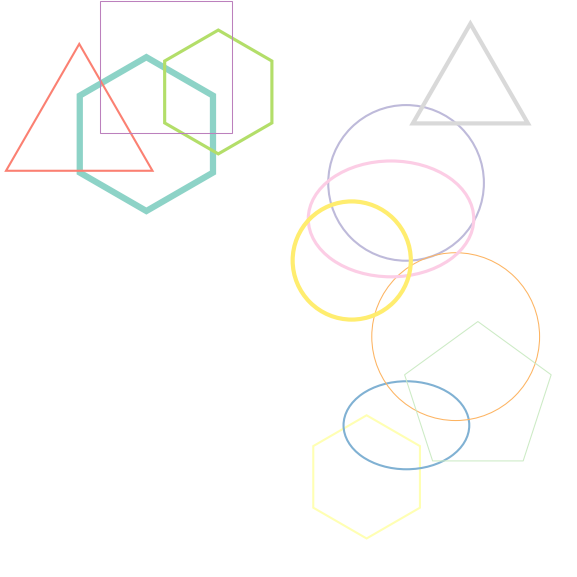[{"shape": "hexagon", "thickness": 3, "radius": 0.67, "center": [0.253, 0.767]}, {"shape": "hexagon", "thickness": 1, "radius": 0.53, "center": [0.635, 0.173]}, {"shape": "circle", "thickness": 1, "radius": 0.67, "center": [0.703, 0.682]}, {"shape": "triangle", "thickness": 1, "radius": 0.73, "center": [0.137, 0.777]}, {"shape": "oval", "thickness": 1, "radius": 0.54, "center": [0.704, 0.263]}, {"shape": "circle", "thickness": 0.5, "radius": 0.73, "center": [0.789, 0.416]}, {"shape": "hexagon", "thickness": 1.5, "radius": 0.54, "center": [0.378, 0.84]}, {"shape": "oval", "thickness": 1.5, "radius": 0.72, "center": [0.677, 0.62]}, {"shape": "triangle", "thickness": 2, "radius": 0.58, "center": [0.815, 0.843]}, {"shape": "square", "thickness": 0.5, "radius": 0.57, "center": [0.287, 0.884]}, {"shape": "pentagon", "thickness": 0.5, "radius": 0.67, "center": [0.827, 0.309]}, {"shape": "circle", "thickness": 2, "radius": 0.51, "center": [0.609, 0.548]}]